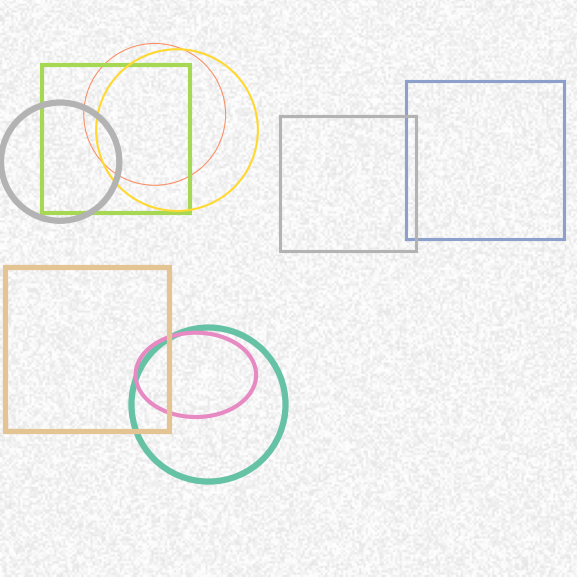[{"shape": "circle", "thickness": 3, "radius": 0.67, "center": [0.361, 0.299]}, {"shape": "circle", "thickness": 0.5, "radius": 0.61, "center": [0.268, 0.801]}, {"shape": "square", "thickness": 1.5, "radius": 0.68, "center": [0.84, 0.722]}, {"shape": "oval", "thickness": 2, "radius": 0.52, "center": [0.339, 0.35]}, {"shape": "square", "thickness": 2, "radius": 0.64, "center": [0.201, 0.758]}, {"shape": "circle", "thickness": 1, "radius": 0.7, "center": [0.307, 0.774]}, {"shape": "square", "thickness": 2.5, "radius": 0.71, "center": [0.151, 0.394]}, {"shape": "circle", "thickness": 3, "radius": 0.51, "center": [0.104, 0.719]}, {"shape": "square", "thickness": 1.5, "radius": 0.59, "center": [0.603, 0.681]}]